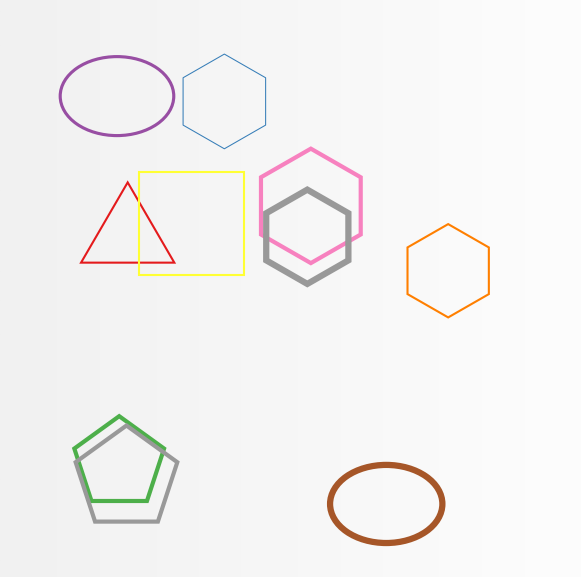[{"shape": "triangle", "thickness": 1, "radius": 0.46, "center": [0.22, 0.591]}, {"shape": "hexagon", "thickness": 0.5, "radius": 0.41, "center": [0.386, 0.823]}, {"shape": "pentagon", "thickness": 2, "radius": 0.41, "center": [0.205, 0.197]}, {"shape": "oval", "thickness": 1.5, "radius": 0.49, "center": [0.201, 0.833]}, {"shape": "hexagon", "thickness": 1, "radius": 0.4, "center": [0.771, 0.53]}, {"shape": "square", "thickness": 1, "radius": 0.45, "center": [0.329, 0.612]}, {"shape": "oval", "thickness": 3, "radius": 0.48, "center": [0.664, 0.126]}, {"shape": "hexagon", "thickness": 2, "radius": 0.5, "center": [0.535, 0.643]}, {"shape": "pentagon", "thickness": 2, "radius": 0.46, "center": [0.218, 0.17]}, {"shape": "hexagon", "thickness": 3, "radius": 0.41, "center": [0.529, 0.589]}]